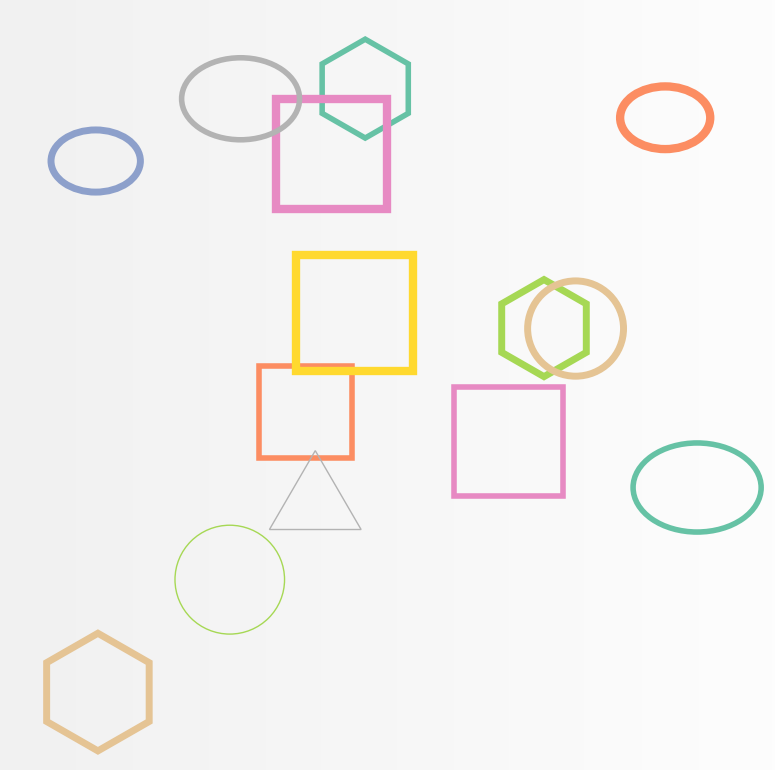[{"shape": "hexagon", "thickness": 2, "radius": 0.32, "center": [0.471, 0.885]}, {"shape": "oval", "thickness": 2, "radius": 0.41, "center": [0.9, 0.367]}, {"shape": "oval", "thickness": 3, "radius": 0.29, "center": [0.858, 0.847]}, {"shape": "square", "thickness": 2, "radius": 0.3, "center": [0.394, 0.465]}, {"shape": "oval", "thickness": 2.5, "radius": 0.29, "center": [0.123, 0.791]}, {"shape": "square", "thickness": 3, "radius": 0.36, "center": [0.428, 0.8]}, {"shape": "square", "thickness": 2, "radius": 0.35, "center": [0.656, 0.427]}, {"shape": "circle", "thickness": 0.5, "radius": 0.35, "center": [0.296, 0.247]}, {"shape": "hexagon", "thickness": 2.5, "radius": 0.32, "center": [0.702, 0.574]}, {"shape": "square", "thickness": 3, "radius": 0.38, "center": [0.458, 0.594]}, {"shape": "circle", "thickness": 2.5, "radius": 0.31, "center": [0.743, 0.573]}, {"shape": "hexagon", "thickness": 2.5, "radius": 0.38, "center": [0.126, 0.101]}, {"shape": "triangle", "thickness": 0.5, "radius": 0.34, "center": [0.407, 0.346]}, {"shape": "oval", "thickness": 2, "radius": 0.38, "center": [0.31, 0.872]}]